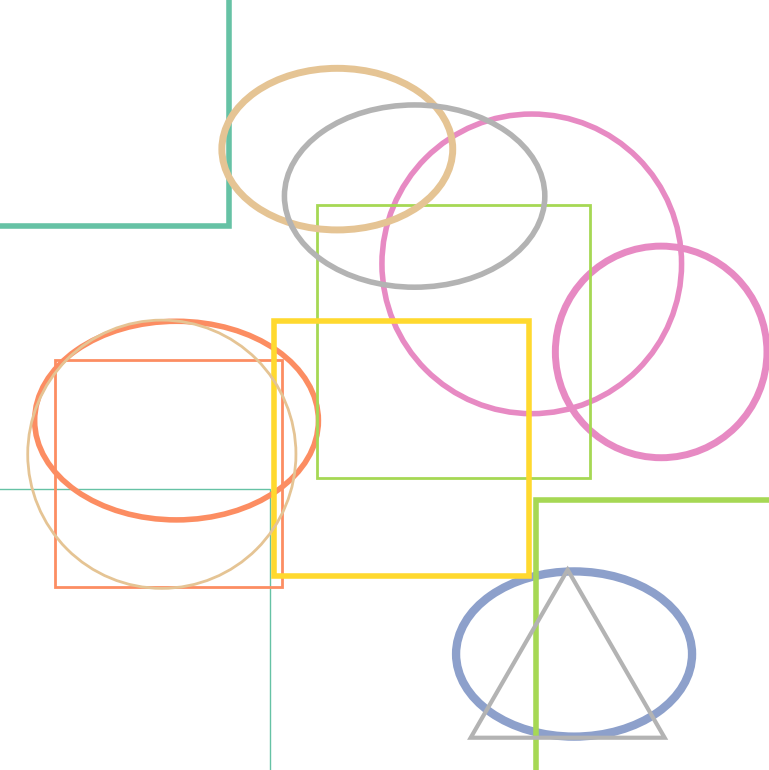[{"shape": "square", "thickness": 2, "radius": 0.75, "center": [0.148, 0.856]}, {"shape": "square", "thickness": 0.5, "radius": 0.98, "center": [0.154, 0.169]}, {"shape": "square", "thickness": 1, "radius": 0.73, "center": [0.219, 0.385]}, {"shape": "oval", "thickness": 2, "radius": 0.92, "center": [0.229, 0.454]}, {"shape": "oval", "thickness": 3, "radius": 0.77, "center": [0.746, 0.151]}, {"shape": "circle", "thickness": 2, "radius": 0.97, "center": [0.691, 0.657]}, {"shape": "circle", "thickness": 2.5, "radius": 0.69, "center": [0.859, 0.543]}, {"shape": "square", "thickness": 1, "radius": 0.89, "center": [0.589, 0.557]}, {"shape": "square", "thickness": 2, "radius": 0.99, "center": [0.893, 0.154]}, {"shape": "square", "thickness": 2, "radius": 0.83, "center": [0.521, 0.418]}, {"shape": "oval", "thickness": 2.5, "radius": 0.75, "center": [0.438, 0.806]}, {"shape": "circle", "thickness": 1, "radius": 0.87, "center": [0.21, 0.41]}, {"shape": "oval", "thickness": 2, "radius": 0.85, "center": [0.538, 0.745]}, {"shape": "triangle", "thickness": 1.5, "radius": 0.73, "center": [0.737, 0.115]}]